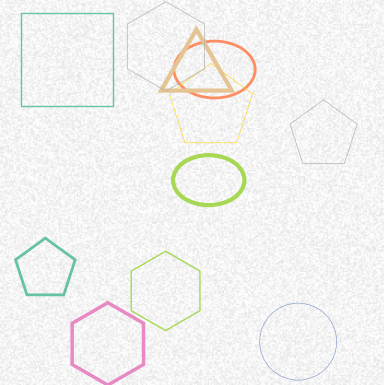[{"shape": "pentagon", "thickness": 2, "radius": 0.41, "center": [0.118, 0.3]}, {"shape": "square", "thickness": 1, "radius": 0.6, "center": [0.174, 0.846]}, {"shape": "oval", "thickness": 2, "radius": 0.53, "center": [0.557, 0.819]}, {"shape": "circle", "thickness": 0.5, "radius": 0.5, "center": [0.774, 0.113]}, {"shape": "hexagon", "thickness": 2.5, "radius": 0.53, "center": [0.28, 0.107]}, {"shape": "hexagon", "thickness": 1, "radius": 0.52, "center": [0.43, 0.244]}, {"shape": "oval", "thickness": 3, "radius": 0.46, "center": [0.542, 0.532]}, {"shape": "pentagon", "thickness": 0.5, "radius": 0.57, "center": [0.548, 0.721]}, {"shape": "triangle", "thickness": 3, "radius": 0.53, "center": [0.51, 0.818]}, {"shape": "pentagon", "thickness": 0.5, "radius": 0.46, "center": [0.84, 0.649]}, {"shape": "hexagon", "thickness": 0.5, "radius": 0.58, "center": [0.431, 0.879]}]